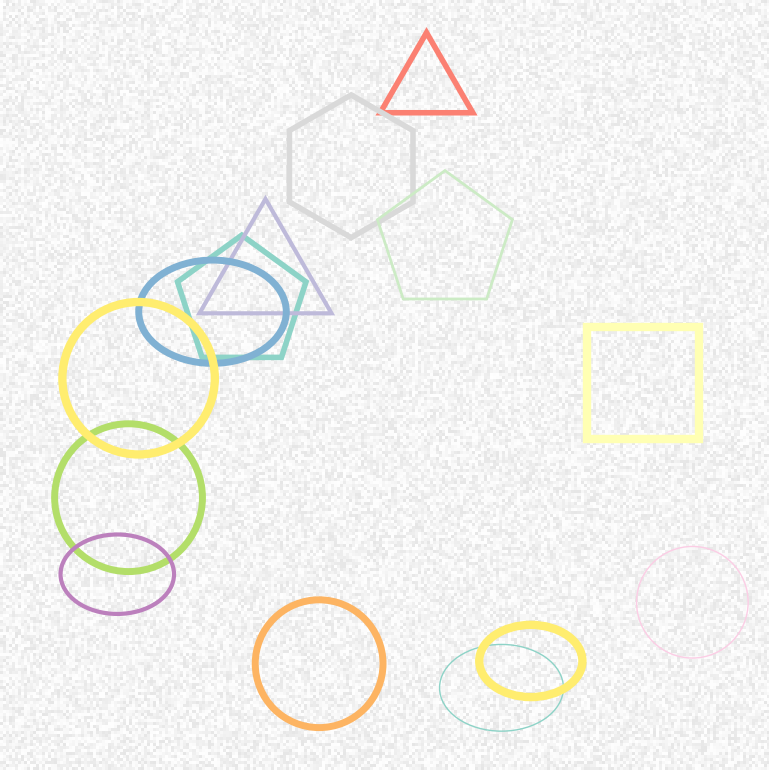[{"shape": "pentagon", "thickness": 2, "radius": 0.44, "center": [0.314, 0.607]}, {"shape": "oval", "thickness": 0.5, "radius": 0.4, "center": [0.651, 0.107]}, {"shape": "square", "thickness": 3, "radius": 0.37, "center": [0.835, 0.503]}, {"shape": "triangle", "thickness": 1.5, "radius": 0.49, "center": [0.345, 0.643]}, {"shape": "triangle", "thickness": 2, "radius": 0.35, "center": [0.554, 0.888]}, {"shape": "oval", "thickness": 2.5, "radius": 0.48, "center": [0.276, 0.595]}, {"shape": "circle", "thickness": 2.5, "radius": 0.41, "center": [0.414, 0.138]}, {"shape": "circle", "thickness": 2.5, "radius": 0.48, "center": [0.167, 0.354]}, {"shape": "circle", "thickness": 0.5, "radius": 0.36, "center": [0.899, 0.218]}, {"shape": "hexagon", "thickness": 2, "radius": 0.46, "center": [0.456, 0.784]}, {"shape": "oval", "thickness": 1.5, "radius": 0.37, "center": [0.152, 0.254]}, {"shape": "pentagon", "thickness": 1, "radius": 0.46, "center": [0.578, 0.686]}, {"shape": "circle", "thickness": 3, "radius": 0.49, "center": [0.18, 0.509]}, {"shape": "oval", "thickness": 3, "radius": 0.34, "center": [0.689, 0.142]}]